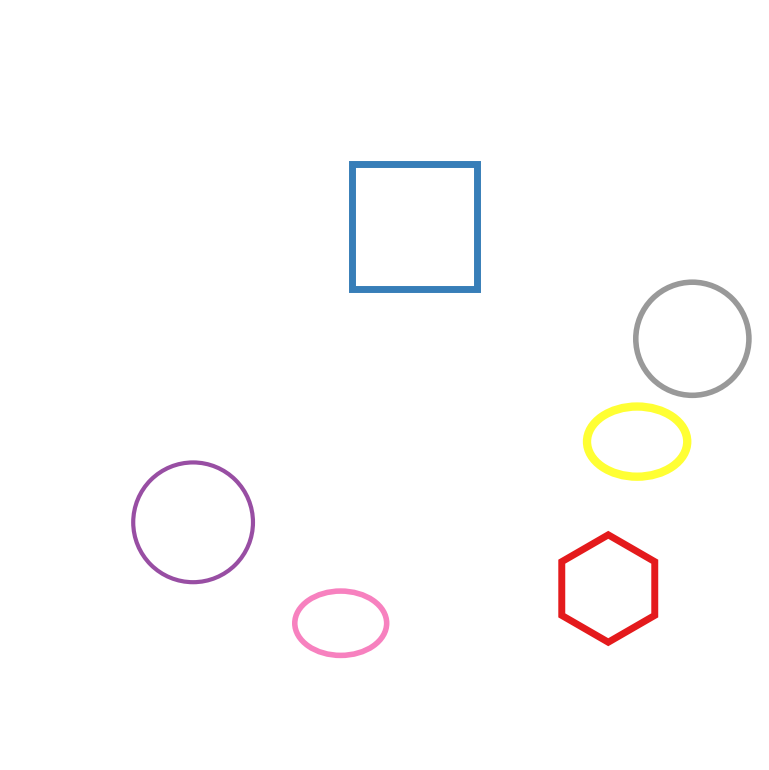[{"shape": "hexagon", "thickness": 2.5, "radius": 0.35, "center": [0.79, 0.236]}, {"shape": "square", "thickness": 2.5, "radius": 0.41, "center": [0.538, 0.705]}, {"shape": "circle", "thickness": 1.5, "radius": 0.39, "center": [0.251, 0.322]}, {"shape": "oval", "thickness": 3, "radius": 0.33, "center": [0.827, 0.426]}, {"shape": "oval", "thickness": 2, "radius": 0.3, "center": [0.443, 0.191]}, {"shape": "circle", "thickness": 2, "radius": 0.37, "center": [0.899, 0.56]}]